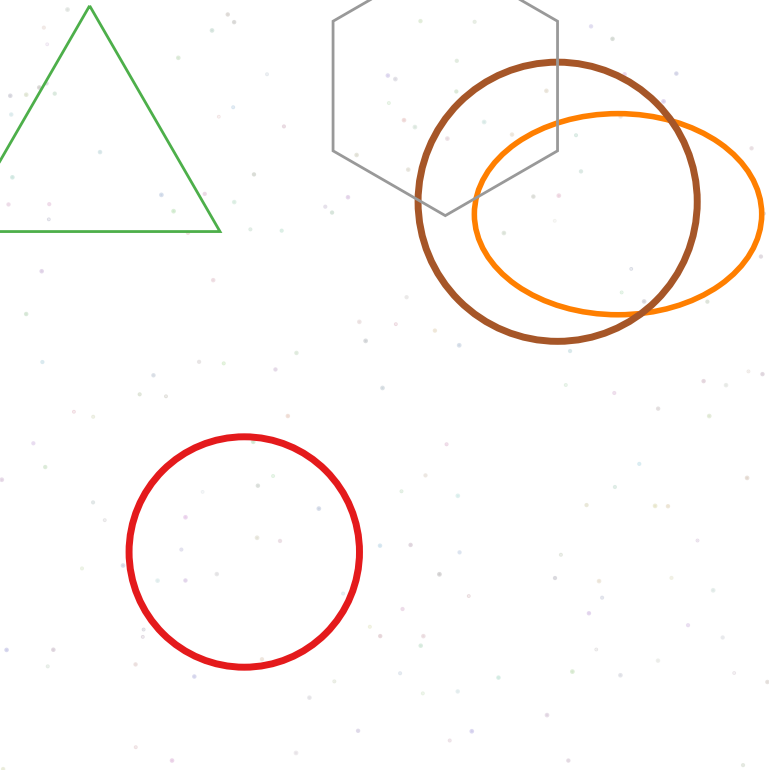[{"shape": "circle", "thickness": 2.5, "radius": 0.75, "center": [0.317, 0.283]}, {"shape": "triangle", "thickness": 1, "radius": 0.98, "center": [0.116, 0.797]}, {"shape": "oval", "thickness": 2, "radius": 0.93, "center": [0.803, 0.722]}, {"shape": "circle", "thickness": 2.5, "radius": 0.91, "center": [0.724, 0.738]}, {"shape": "hexagon", "thickness": 1, "radius": 0.84, "center": [0.578, 0.888]}]